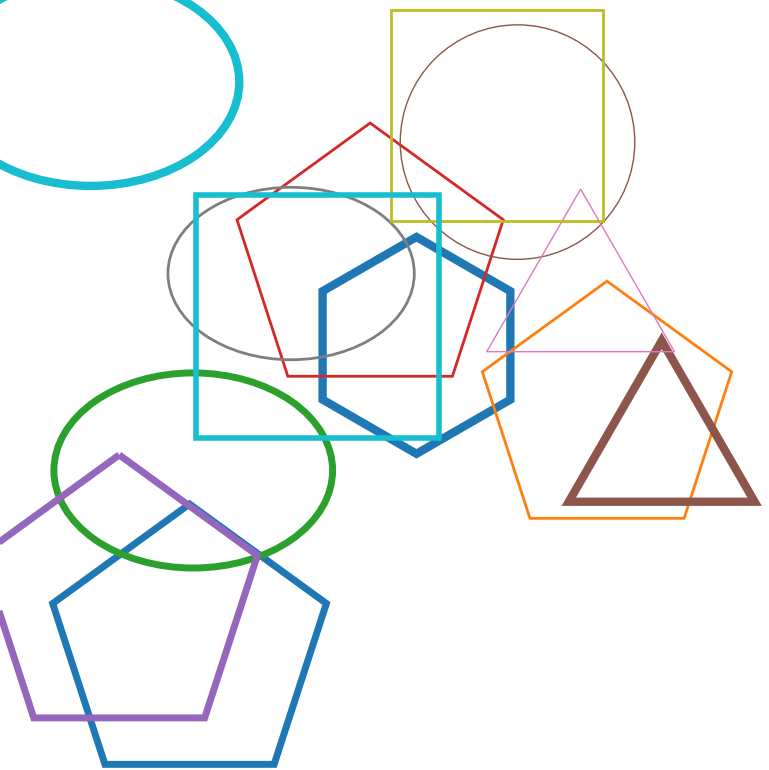[{"shape": "pentagon", "thickness": 2.5, "radius": 0.93, "center": [0.246, 0.159]}, {"shape": "hexagon", "thickness": 3, "radius": 0.7, "center": [0.541, 0.551]}, {"shape": "pentagon", "thickness": 1, "radius": 0.85, "center": [0.788, 0.465]}, {"shape": "oval", "thickness": 2.5, "radius": 0.9, "center": [0.251, 0.389]}, {"shape": "pentagon", "thickness": 1, "radius": 0.91, "center": [0.481, 0.658]}, {"shape": "pentagon", "thickness": 2.5, "radius": 0.94, "center": [0.155, 0.22]}, {"shape": "triangle", "thickness": 3, "radius": 0.7, "center": [0.859, 0.418]}, {"shape": "circle", "thickness": 0.5, "radius": 0.76, "center": [0.672, 0.815]}, {"shape": "triangle", "thickness": 0.5, "radius": 0.7, "center": [0.754, 0.614]}, {"shape": "oval", "thickness": 1, "radius": 0.8, "center": [0.378, 0.645]}, {"shape": "square", "thickness": 1, "radius": 0.69, "center": [0.646, 0.85]}, {"shape": "square", "thickness": 2, "radius": 0.79, "center": [0.412, 0.589]}, {"shape": "oval", "thickness": 3, "radius": 0.97, "center": [0.118, 0.894]}]